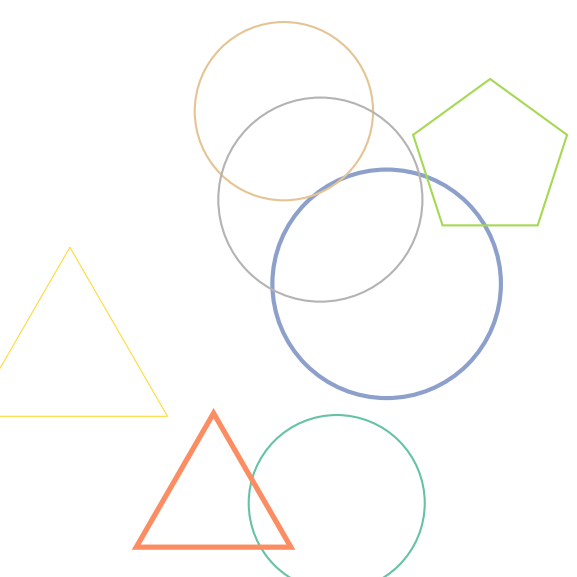[{"shape": "circle", "thickness": 1, "radius": 0.76, "center": [0.583, 0.128]}, {"shape": "triangle", "thickness": 2.5, "radius": 0.77, "center": [0.37, 0.129]}, {"shape": "circle", "thickness": 2, "radius": 0.99, "center": [0.67, 0.508]}, {"shape": "pentagon", "thickness": 1, "radius": 0.7, "center": [0.849, 0.722]}, {"shape": "triangle", "thickness": 0.5, "radius": 0.98, "center": [0.121, 0.376]}, {"shape": "circle", "thickness": 1, "radius": 0.77, "center": [0.492, 0.807]}, {"shape": "circle", "thickness": 1, "radius": 0.88, "center": [0.555, 0.653]}]